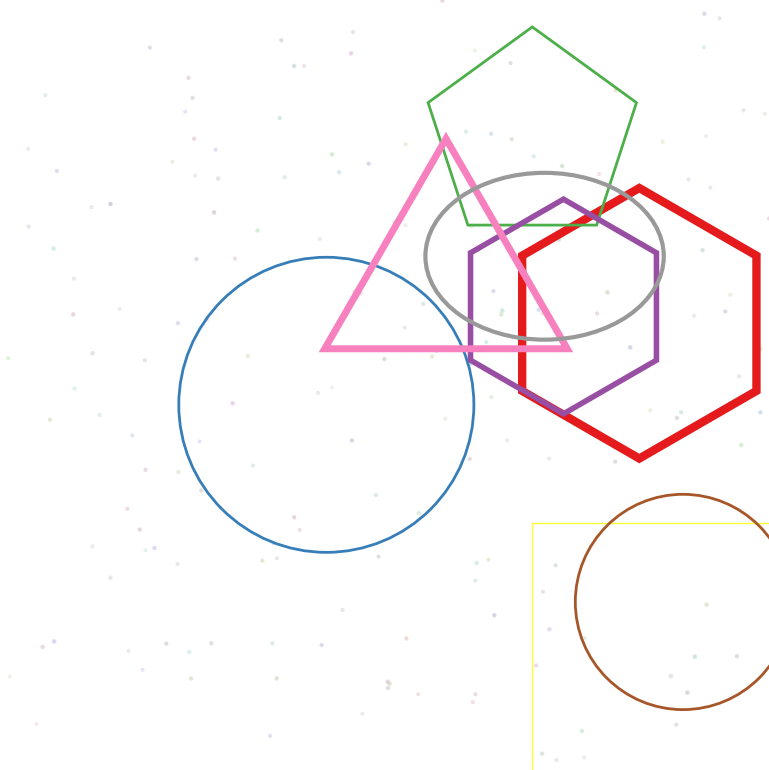[{"shape": "hexagon", "thickness": 3, "radius": 0.88, "center": [0.83, 0.58]}, {"shape": "circle", "thickness": 1, "radius": 0.96, "center": [0.424, 0.474]}, {"shape": "pentagon", "thickness": 1, "radius": 0.71, "center": [0.691, 0.823]}, {"shape": "hexagon", "thickness": 2, "radius": 0.7, "center": [0.732, 0.602]}, {"shape": "square", "thickness": 0.5, "radius": 0.86, "center": [0.863, 0.148]}, {"shape": "circle", "thickness": 1, "radius": 0.7, "center": [0.887, 0.218]}, {"shape": "triangle", "thickness": 2.5, "radius": 0.91, "center": [0.579, 0.638]}, {"shape": "oval", "thickness": 1.5, "radius": 0.77, "center": [0.707, 0.667]}]